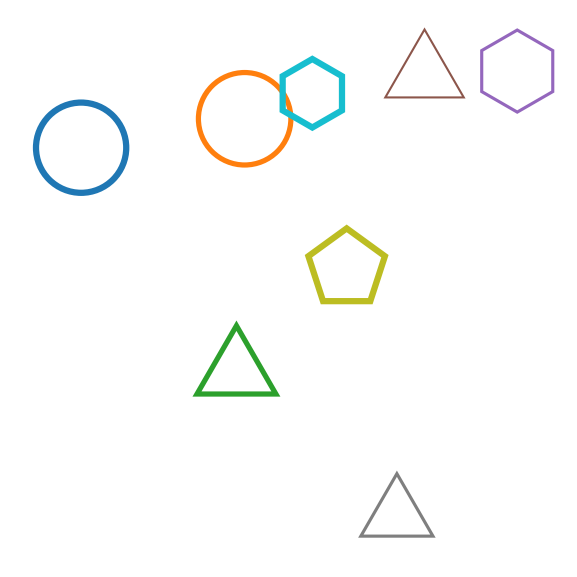[{"shape": "circle", "thickness": 3, "radius": 0.39, "center": [0.14, 0.743]}, {"shape": "circle", "thickness": 2.5, "radius": 0.4, "center": [0.424, 0.793]}, {"shape": "triangle", "thickness": 2.5, "radius": 0.39, "center": [0.409, 0.356]}, {"shape": "hexagon", "thickness": 1.5, "radius": 0.36, "center": [0.896, 0.876]}, {"shape": "triangle", "thickness": 1, "radius": 0.39, "center": [0.735, 0.87]}, {"shape": "triangle", "thickness": 1.5, "radius": 0.36, "center": [0.687, 0.107]}, {"shape": "pentagon", "thickness": 3, "radius": 0.35, "center": [0.6, 0.534]}, {"shape": "hexagon", "thickness": 3, "radius": 0.3, "center": [0.541, 0.838]}]